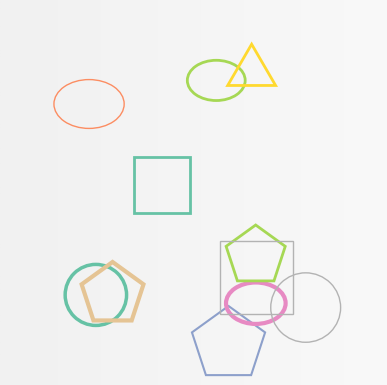[{"shape": "circle", "thickness": 2.5, "radius": 0.4, "center": [0.247, 0.234]}, {"shape": "square", "thickness": 2, "radius": 0.36, "center": [0.419, 0.519]}, {"shape": "oval", "thickness": 1, "radius": 0.45, "center": [0.23, 0.73]}, {"shape": "pentagon", "thickness": 1.5, "radius": 0.5, "center": [0.59, 0.106]}, {"shape": "oval", "thickness": 3, "radius": 0.38, "center": [0.66, 0.212]}, {"shape": "pentagon", "thickness": 2, "radius": 0.4, "center": [0.66, 0.335]}, {"shape": "oval", "thickness": 2, "radius": 0.37, "center": [0.558, 0.791]}, {"shape": "triangle", "thickness": 2, "radius": 0.36, "center": [0.649, 0.814]}, {"shape": "pentagon", "thickness": 3, "radius": 0.42, "center": [0.29, 0.236]}, {"shape": "square", "thickness": 1, "radius": 0.48, "center": [0.662, 0.28]}, {"shape": "circle", "thickness": 1, "radius": 0.45, "center": [0.789, 0.201]}]